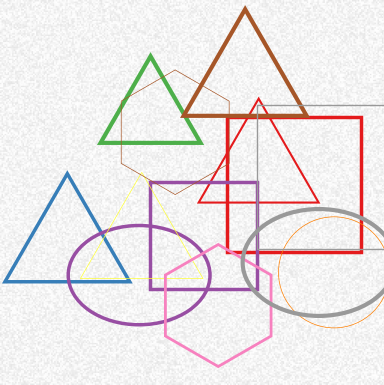[{"shape": "square", "thickness": 2.5, "radius": 0.87, "center": [0.764, 0.522]}, {"shape": "triangle", "thickness": 1.5, "radius": 0.9, "center": [0.672, 0.564]}, {"shape": "triangle", "thickness": 2.5, "radius": 0.94, "center": [0.175, 0.362]}, {"shape": "triangle", "thickness": 3, "radius": 0.75, "center": [0.391, 0.704]}, {"shape": "oval", "thickness": 2.5, "radius": 0.92, "center": [0.361, 0.285]}, {"shape": "square", "thickness": 2.5, "radius": 0.7, "center": [0.528, 0.389]}, {"shape": "circle", "thickness": 0.5, "radius": 0.72, "center": [0.868, 0.293]}, {"shape": "triangle", "thickness": 0.5, "radius": 0.92, "center": [0.368, 0.368]}, {"shape": "hexagon", "thickness": 0.5, "radius": 0.81, "center": [0.455, 0.656]}, {"shape": "triangle", "thickness": 3, "radius": 0.92, "center": [0.637, 0.791]}, {"shape": "hexagon", "thickness": 2, "radius": 0.79, "center": [0.567, 0.206]}, {"shape": "square", "thickness": 1, "radius": 0.93, "center": [0.855, 0.54]}, {"shape": "oval", "thickness": 3, "radius": 0.99, "center": [0.829, 0.318]}]